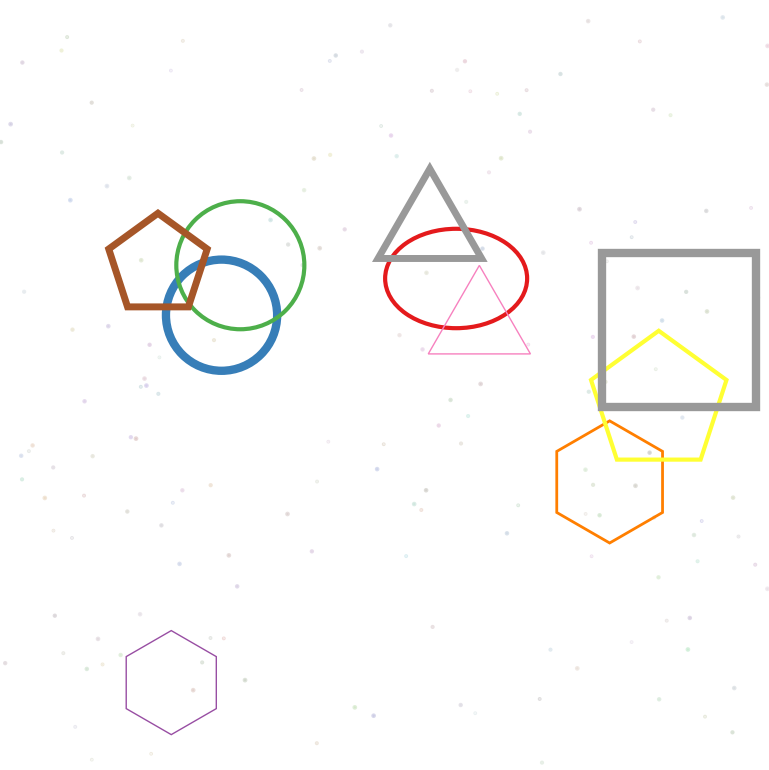[{"shape": "oval", "thickness": 1.5, "radius": 0.46, "center": [0.592, 0.638]}, {"shape": "circle", "thickness": 3, "radius": 0.36, "center": [0.288, 0.591]}, {"shape": "circle", "thickness": 1.5, "radius": 0.42, "center": [0.312, 0.656]}, {"shape": "hexagon", "thickness": 0.5, "radius": 0.34, "center": [0.222, 0.113]}, {"shape": "hexagon", "thickness": 1, "radius": 0.4, "center": [0.792, 0.374]}, {"shape": "pentagon", "thickness": 1.5, "radius": 0.46, "center": [0.856, 0.478]}, {"shape": "pentagon", "thickness": 2.5, "radius": 0.34, "center": [0.205, 0.656]}, {"shape": "triangle", "thickness": 0.5, "radius": 0.38, "center": [0.623, 0.579]}, {"shape": "triangle", "thickness": 2.5, "radius": 0.39, "center": [0.558, 0.703]}, {"shape": "square", "thickness": 3, "radius": 0.5, "center": [0.882, 0.572]}]